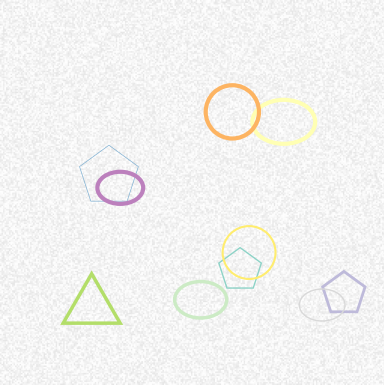[{"shape": "pentagon", "thickness": 1, "radius": 0.29, "center": [0.624, 0.299]}, {"shape": "oval", "thickness": 3, "radius": 0.41, "center": [0.737, 0.684]}, {"shape": "pentagon", "thickness": 2, "radius": 0.29, "center": [0.893, 0.237]}, {"shape": "pentagon", "thickness": 0.5, "radius": 0.4, "center": [0.283, 0.542]}, {"shape": "circle", "thickness": 3, "radius": 0.35, "center": [0.604, 0.709]}, {"shape": "triangle", "thickness": 2.5, "radius": 0.43, "center": [0.238, 0.203]}, {"shape": "oval", "thickness": 1, "radius": 0.3, "center": [0.837, 0.208]}, {"shape": "oval", "thickness": 3, "radius": 0.3, "center": [0.312, 0.512]}, {"shape": "oval", "thickness": 2.5, "radius": 0.34, "center": [0.521, 0.221]}, {"shape": "circle", "thickness": 1.5, "radius": 0.34, "center": [0.647, 0.344]}]